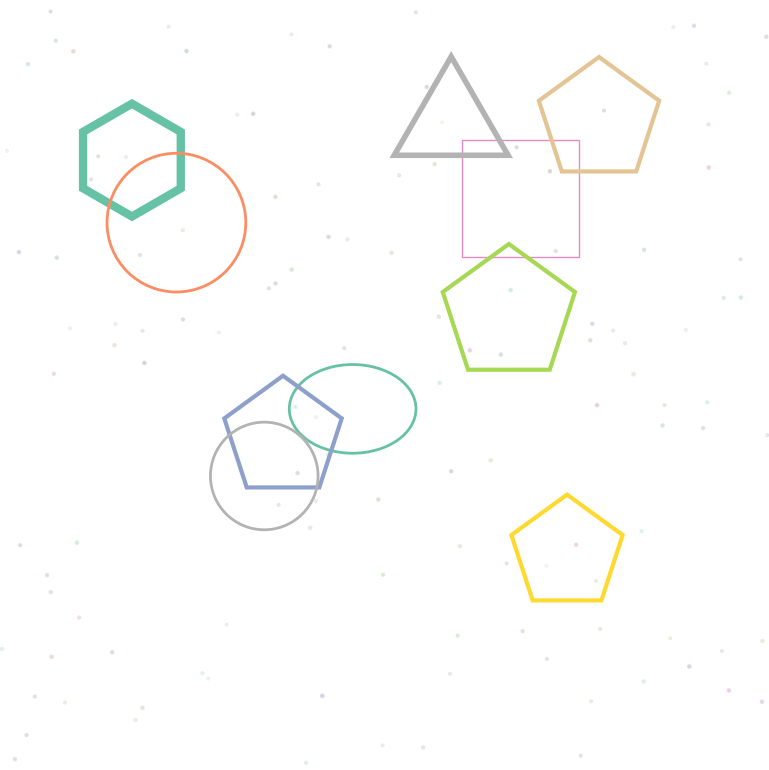[{"shape": "hexagon", "thickness": 3, "radius": 0.37, "center": [0.171, 0.792]}, {"shape": "oval", "thickness": 1, "radius": 0.41, "center": [0.458, 0.469]}, {"shape": "circle", "thickness": 1, "radius": 0.45, "center": [0.229, 0.711]}, {"shape": "pentagon", "thickness": 1.5, "radius": 0.4, "center": [0.368, 0.432]}, {"shape": "square", "thickness": 0.5, "radius": 0.38, "center": [0.676, 0.742]}, {"shape": "pentagon", "thickness": 1.5, "radius": 0.45, "center": [0.661, 0.593]}, {"shape": "pentagon", "thickness": 1.5, "radius": 0.38, "center": [0.736, 0.282]}, {"shape": "pentagon", "thickness": 1.5, "radius": 0.41, "center": [0.778, 0.844]}, {"shape": "circle", "thickness": 1, "radius": 0.35, "center": [0.343, 0.382]}, {"shape": "triangle", "thickness": 2, "radius": 0.43, "center": [0.586, 0.841]}]